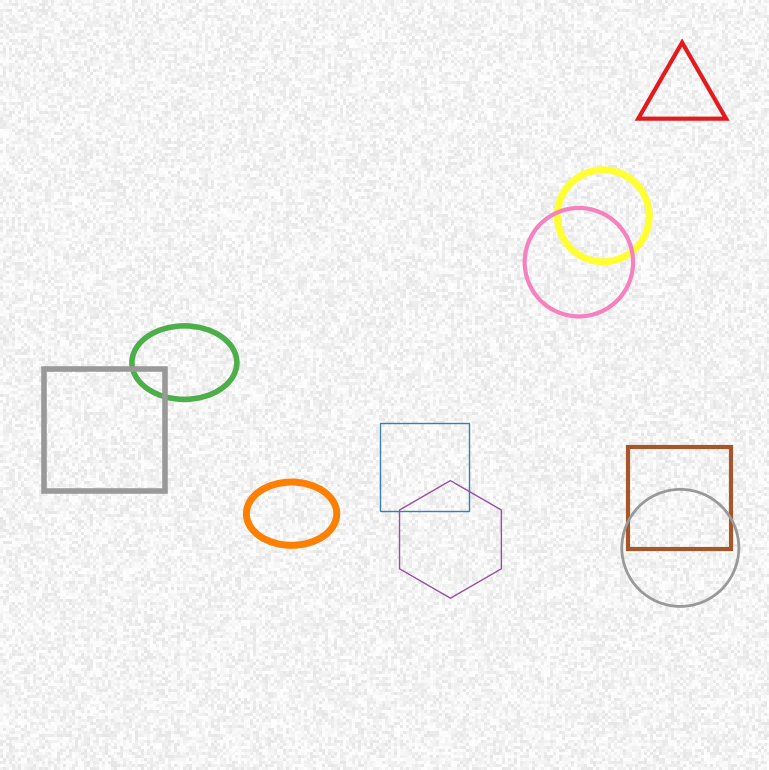[{"shape": "triangle", "thickness": 1.5, "radius": 0.33, "center": [0.886, 0.879]}, {"shape": "square", "thickness": 0.5, "radius": 0.29, "center": [0.552, 0.394]}, {"shape": "oval", "thickness": 2, "radius": 0.34, "center": [0.239, 0.529]}, {"shape": "hexagon", "thickness": 0.5, "radius": 0.38, "center": [0.585, 0.299]}, {"shape": "oval", "thickness": 2.5, "radius": 0.29, "center": [0.379, 0.333]}, {"shape": "circle", "thickness": 2.5, "radius": 0.3, "center": [0.783, 0.72]}, {"shape": "square", "thickness": 1.5, "radius": 0.33, "center": [0.883, 0.353]}, {"shape": "circle", "thickness": 1.5, "radius": 0.35, "center": [0.752, 0.66]}, {"shape": "circle", "thickness": 1, "radius": 0.38, "center": [0.884, 0.288]}, {"shape": "square", "thickness": 2, "radius": 0.39, "center": [0.136, 0.442]}]